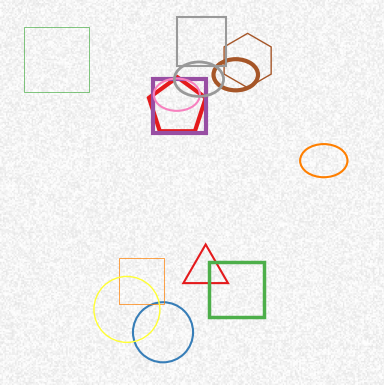[{"shape": "pentagon", "thickness": 3, "radius": 0.39, "center": [0.461, 0.722]}, {"shape": "triangle", "thickness": 1.5, "radius": 0.33, "center": [0.534, 0.298]}, {"shape": "circle", "thickness": 1.5, "radius": 0.39, "center": [0.423, 0.137]}, {"shape": "square", "thickness": 2.5, "radius": 0.36, "center": [0.615, 0.248]}, {"shape": "square", "thickness": 0.5, "radius": 0.42, "center": [0.146, 0.845]}, {"shape": "square", "thickness": 3, "radius": 0.35, "center": [0.466, 0.725]}, {"shape": "square", "thickness": 0.5, "radius": 0.3, "center": [0.368, 0.27]}, {"shape": "oval", "thickness": 1.5, "radius": 0.31, "center": [0.841, 0.583]}, {"shape": "circle", "thickness": 1, "radius": 0.43, "center": [0.33, 0.196]}, {"shape": "hexagon", "thickness": 1, "radius": 0.35, "center": [0.643, 0.843]}, {"shape": "oval", "thickness": 3, "radius": 0.29, "center": [0.612, 0.806]}, {"shape": "oval", "thickness": 1.5, "radius": 0.3, "center": [0.459, 0.754]}, {"shape": "oval", "thickness": 2, "radius": 0.32, "center": [0.517, 0.794]}, {"shape": "square", "thickness": 1.5, "radius": 0.32, "center": [0.523, 0.892]}]